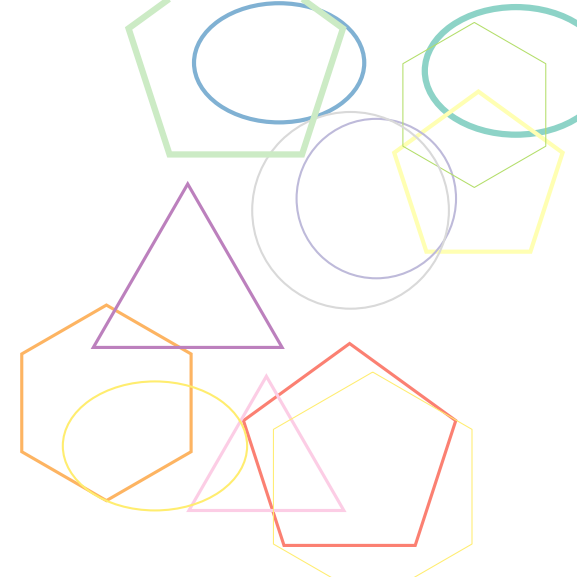[{"shape": "oval", "thickness": 3, "radius": 0.79, "center": [0.893, 0.876]}, {"shape": "pentagon", "thickness": 2, "radius": 0.77, "center": [0.828, 0.687]}, {"shape": "circle", "thickness": 1, "radius": 0.69, "center": [0.652, 0.655]}, {"shape": "pentagon", "thickness": 1.5, "radius": 0.97, "center": [0.605, 0.211]}, {"shape": "oval", "thickness": 2, "radius": 0.74, "center": [0.483, 0.89]}, {"shape": "hexagon", "thickness": 1.5, "radius": 0.85, "center": [0.184, 0.302]}, {"shape": "hexagon", "thickness": 0.5, "radius": 0.71, "center": [0.821, 0.817]}, {"shape": "triangle", "thickness": 1.5, "radius": 0.77, "center": [0.461, 0.193]}, {"shape": "circle", "thickness": 1, "radius": 0.85, "center": [0.607, 0.635]}, {"shape": "triangle", "thickness": 1.5, "radius": 0.94, "center": [0.325, 0.492]}, {"shape": "pentagon", "thickness": 3, "radius": 0.98, "center": [0.408, 0.89]}, {"shape": "oval", "thickness": 1, "radius": 0.8, "center": [0.268, 0.227]}, {"shape": "hexagon", "thickness": 0.5, "radius": 0.99, "center": [0.645, 0.156]}]